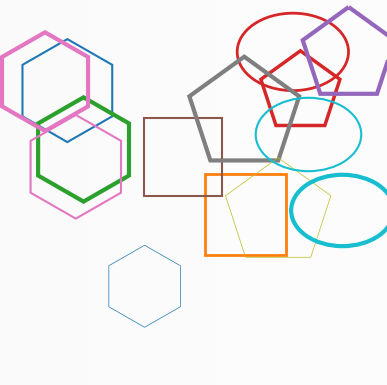[{"shape": "hexagon", "thickness": 1.5, "radius": 0.67, "center": [0.174, 0.765]}, {"shape": "hexagon", "thickness": 0.5, "radius": 0.53, "center": [0.373, 0.256]}, {"shape": "square", "thickness": 2, "radius": 0.53, "center": [0.634, 0.443]}, {"shape": "hexagon", "thickness": 3, "radius": 0.68, "center": [0.216, 0.612]}, {"shape": "pentagon", "thickness": 2.5, "radius": 0.54, "center": [0.775, 0.761]}, {"shape": "oval", "thickness": 2, "radius": 0.72, "center": [0.756, 0.865]}, {"shape": "pentagon", "thickness": 3, "radius": 0.62, "center": [0.9, 0.857]}, {"shape": "square", "thickness": 1.5, "radius": 0.51, "center": [0.473, 0.592]}, {"shape": "hexagon", "thickness": 3, "radius": 0.64, "center": [0.116, 0.788]}, {"shape": "hexagon", "thickness": 1.5, "radius": 0.67, "center": [0.196, 0.567]}, {"shape": "pentagon", "thickness": 3, "radius": 0.74, "center": [0.63, 0.704]}, {"shape": "pentagon", "thickness": 0.5, "radius": 0.71, "center": [0.718, 0.447]}, {"shape": "oval", "thickness": 3, "radius": 0.66, "center": [0.884, 0.453]}, {"shape": "oval", "thickness": 1.5, "radius": 0.68, "center": [0.796, 0.651]}]